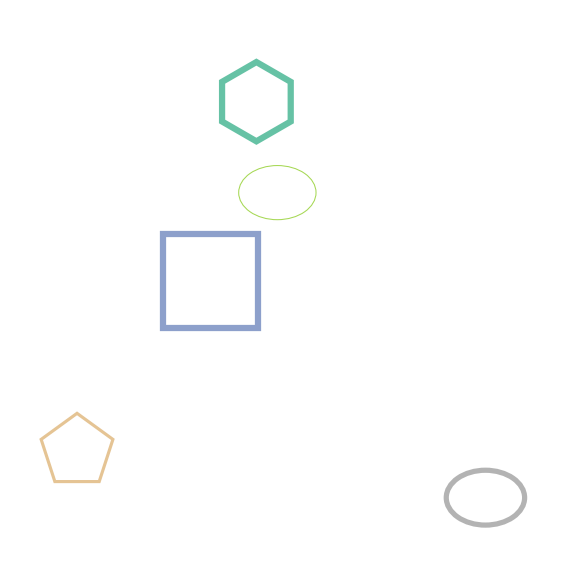[{"shape": "hexagon", "thickness": 3, "radius": 0.34, "center": [0.444, 0.823]}, {"shape": "square", "thickness": 3, "radius": 0.41, "center": [0.364, 0.513]}, {"shape": "oval", "thickness": 0.5, "radius": 0.33, "center": [0.48, 0.666]}, {"shape": "pentagon", "thickness": 1.5, "radius": 0.33, "center": [0.133, 0.218]}, {"shape": "oval", "thickness": 2.5, "radius": 0.34, "center": [0.841, 0.137]}]